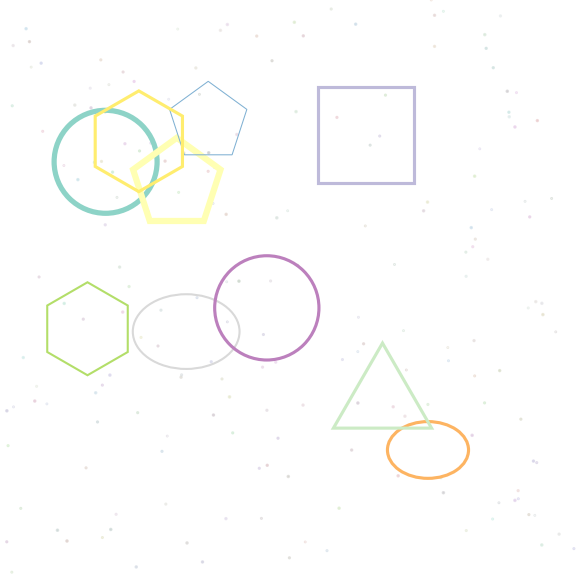[{"shape": "circle", "thickness": 2.5, "radius": 0.45, "center": [0.183, 0.719]}, {"shape": "pentagon", "thickness": 3, "radius": 0.4, "center": [0.306, 0.681]}, {"shape": "square", "thickness": 1.5, "radius": 0.42, "center": [0.634, 0.765]}, {"shape": "pentagon", "thickness": 0.5, "radius": 0.35, "center": [0.361, 0.788]}, {"shape": "oval", "thickness": 1.5, "radius": 0.35, "center": [0.741, 0.22]}, {"shape": "hexagon", "thickness": 1, "radius": 0.4, "center": [0.152, 0.43]}, {"shape": "oval", "thickness": 1, "radius": 0.46, "center": [0.322, 0.425]}, {"shape": "circle", "thickness": 1.5, "radius": 0.45, "center": [0.462, 0.466]}, {"shape": "triangle", "thickness": 1.5, "radius": 0.49, "center": [0.662, 0.307]}, {"shape": "hexagon", "thickness": 1.5, "radius": 0.44, "center": [0.24, 0.755]}]